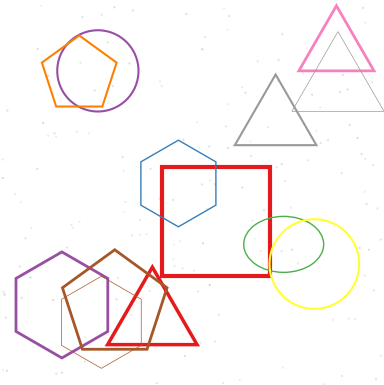[{"shape": "triangle", "thickness": 2.5, "radius": 0.67, "center": [0.396, 0.172]}, {"shape": "square", "thickness": 3, "radius": 0.7, "center": [0.561, 0.424]}, {"shape": "hexagon", "thickness": 1, "radius": 0.56, "center": [0.463, 0.523]}, {"shape": "oval", "thickness": 1, "radius": 0.52, "center": [0.737, 0.365]}, {"shape": "circle", "thickness": 1.5, "radius": 0.53, "center": [0.254, 0.816]}, {"shape": "hexagon", "thickness": 2, "radius": 0.69, "center": [0.161, 0.208]}, {"shape": "pentagon", "thickness": 1.5, "radius": 0.51, "center": [0.206, 0.806]}, {"shape": "circle", "thickness": 1.5, "radius": 0.58, "center": [0.816, 0.314]}, {"shape": "hexagon", "thickness": 0.5, "radius": 0.6, "center": [0.263, 0.163]}, {"shape": "pentagon", "thickness": 2, "radius": 0.71, "center": [0.298, 0.208]}, {"shape": "triangle", "thickness": 2, "radius": 0.56, "center": [0.874, 0.872]}, {"shape": "triangle", "thickness": 0.5, "radius": 0.69, "center": [0.878, 0.78]}, {"shape": "triangle", "thickness": 1.5, "radius": 0.61, "center": [0.716, 0.684]}]